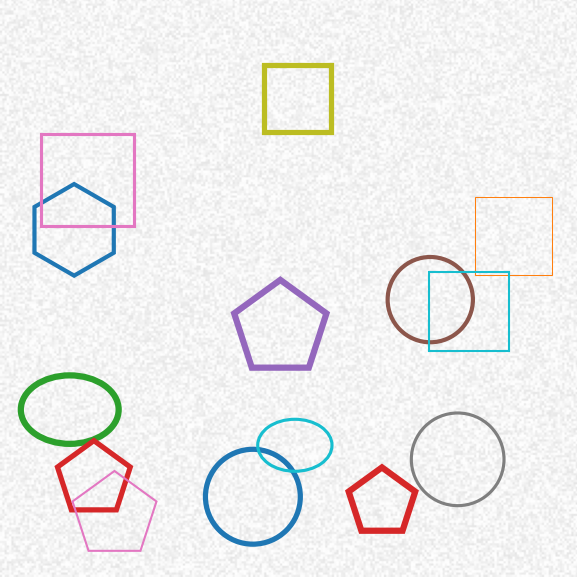[{"shape": "hexagon", "thickness": 2, "radius": 0.4, "center": [0.128, 0.601]}, {"shape": "circle", "thickness": 2.5, "radius": 0.41, "center": [0.438, 0.139]}, {"shape": "square", "thickness": 0.5, "radius": 0.34, "center": [0.889, 0.59]}, {"shape": "oval", "thickness": 3, "radius": 0.42, "center": [0.121, 0.29]}, {"shape": "pentagon", "thickness": 2.5, "radius": 0.33, "center": [0.163, 0.17]}, {"shape": "pentagon", "thickness": 3, "radius": 0.3, "center": [0.661, 0.129]}, {"shape": "pentagon", "thickness": 3, "radius": 0.42, "center": [0.485, 0.43]}, {"shape": "circle", "thickness": 2, "radius": 0.37, "center": [0.745, 0.48]}, {"shape": "square", "thickness": 1.5, "radius": 0.4, "center": [0.152, 0.688]}, {"shape": "pentagon", "thickness": 1, "radius": 0.38, "center": [0.198, 0.107]}, {"shape": "circle", "thickness": 1.5, "radius": 0.4, "center": [0.793, 0.204]}, {"shape": "square", "thickness": 2.5, "radius": 0.29, "center": [0.515, 0.829]}, {"shape": "square", "thickness": 1, "radius": 0.34, "center": [0.812, 0.459]}, {"shape": "oval", "thickness": 1.5, "radius": 0.32, "center": [0.511, 0.228]}]